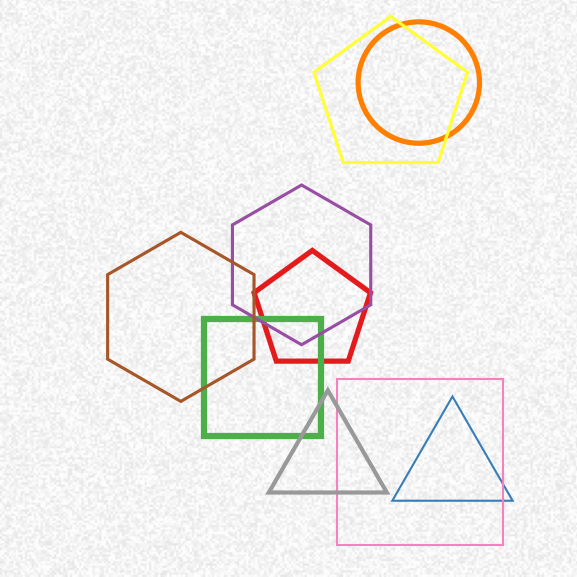[{"shape": "pentagon", "thickness": 2.5, "radius": 0.53, "center": [0.541, 0.46]}, {"shape": "triangle", "thickness": 1, "radius": 0.6, "center": [0.783, 0.192]}, {"shape": "square", "thickness": 3, "radius": 0.51, "center": [0.454, 0.345]}, {"shape": "hexagon", "thickness": 1.5, "radius": 0.69, "center": [0.522, 0.541]}, {"shape": "circle", "thickness": 2.5, "radius": 0.53, "center": [0.725, 0.856]}, {"shape": "pentagon", "thickness": 1.5, "radius": 0.7, "center": [0.677, 0.831]}, {"shape": "hexagon", "thickness": 1.5, "radius": 0.73, "center": [0.313, 0.45]}, {"shape": "square", "thickness": 1, "radius": 0.72, "center": [0.728, 0.199]}, {"shape": "triangle", "thickness": 2, "radius": 0.59, "center": [0.568, 0.205]}]